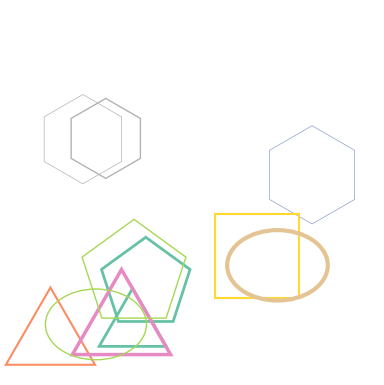[{"shape": "triangle", "thickness": 2, "radius": 0.5, "center": [0.345, 0.151]}, {"shape": "pentagon", "thickness": 2, "radius": 0.6, "center": [0.379, 0.263]}, {"shape": "triangle", "thickness": 1.5, "radius": 0.67, "center": [0.131, 0.119]}, {"shape": "hexagon", "thickness": 0.5, "radius": 0.64, "center": [0.811, 0.546]}, {"shape": "triangle", "thickness": 2.5, "radius": 0.74, "center": [0.316, 0.153]}, {"shape": "oval", "thickness": 1, "radius": 0.66, "center": [0.249, 0.157]}, {"shape": "pentagon", "thickness": 1, "radius": 0.71, "center": [0.348, 0.288]}, {"shape": "square", "thickness": 1.5, "radius": 0.55, "center": [0.667, 0.335]}, {"shape": "oval", "thickness": 3, "radius": 0.65, "center": [0.721, 0.311]}, {"shape": "hexagon", "thickness": 0.5, "radius": 0.58, "center": [0.215, 0.639]}, {"shape": "hexagon", "thickness": 1, "radius": 0.52, "center": [0.275, 0.64]}]